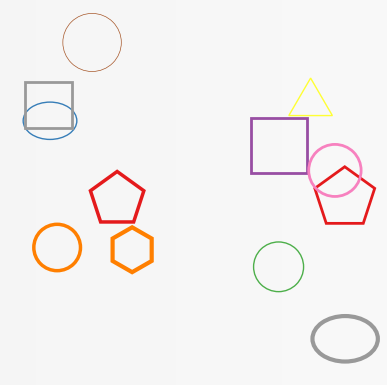[{"shape": "pentagon", "thickness": 2.5, "radius": 0.36, "center": [0.302, 0.482]}, {"shape": "pentagon", "thickness": 2, "radius": 0.41, "center": [0.89, 0.486]}, {"shape": "oval", "thickness": 1, "radius": 0.35, "center": [0.129, 0.686]}, {"shape": "circle", "thickness": 1, "radius": 0.32, "center": [0.719, 0.307]}, {"shape": "square", "thickness": 2, "radius": 0.36, "center": [0.719, 0.623]}, {"shape": "circle", "thickness": 2.5, "radius": 0.3, "center": [0.147, 0.357]}, {"shape": "hexagon", "thickness": 3, "radius": 0.29, "center": [0.341, 0.351]}, {"shape": "triangle", "thickness": 1, "radius": 0.32, "center": [0.802, 0.732]}, {"shape": "circle", "thickness": 0.5, "radius": 0.38, "center": [0.238, 0.89]}, {"shape": "circle", "thickness": 2, "radius": 0.34, "center": [0.864, 0.557]}, {"shape": "square", "thickness": 2, "radius": 0.3, "center": [0.125, 0.727]}, {"shape": "oval", "thickness": 3, "radius": 0.42, "center": [0.891, 0.12]}]